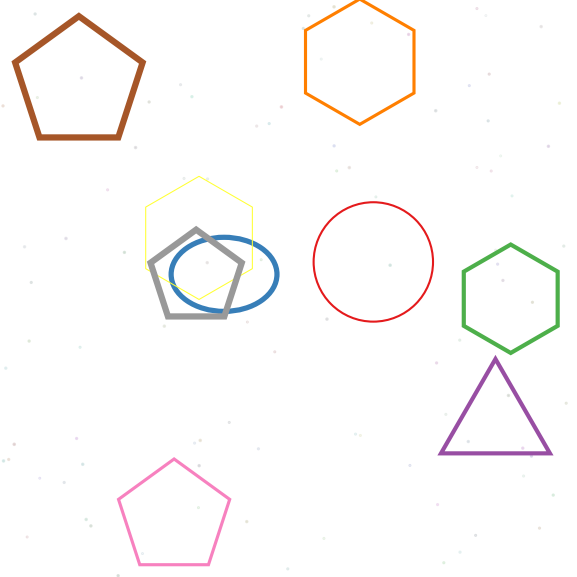[{"shape": "circle", "thickness": 1, "radius": 0.52, "center": [0.646, 0.546]}, {"shape": "oval", "thickness": 2.5, "radius": 0.46, "center": [0.388, 0.524]}, {"shape": "hexagon", "thickness": 2, "radius": 0.47, "center": [0.884, 0.482]}, {"shape": "triangle", "thickness": 2, "radius": 0.54, "center": [0.858, 0.269]}, {"shape": "hexagon", "thickness": 1.5, "radius": 0.54, "center": [0.623, 0.892]}, {"shape": "hexagon", "thickness": 0.5, "radius": 0.53, "center": [0.345, 0.587]}, {"shape": "pentagon", "thickness": 3, "radius": 0.58, "center": [0.137, 0.855]}, {"shape": "pentagon", "thickness": 1.5, "radius": 0.51, "center": [0.301, 0.103]}, {"shape": "pentagon", "thickness": 3, "radius": 0.42, "center": [0.34, 0.518]}]